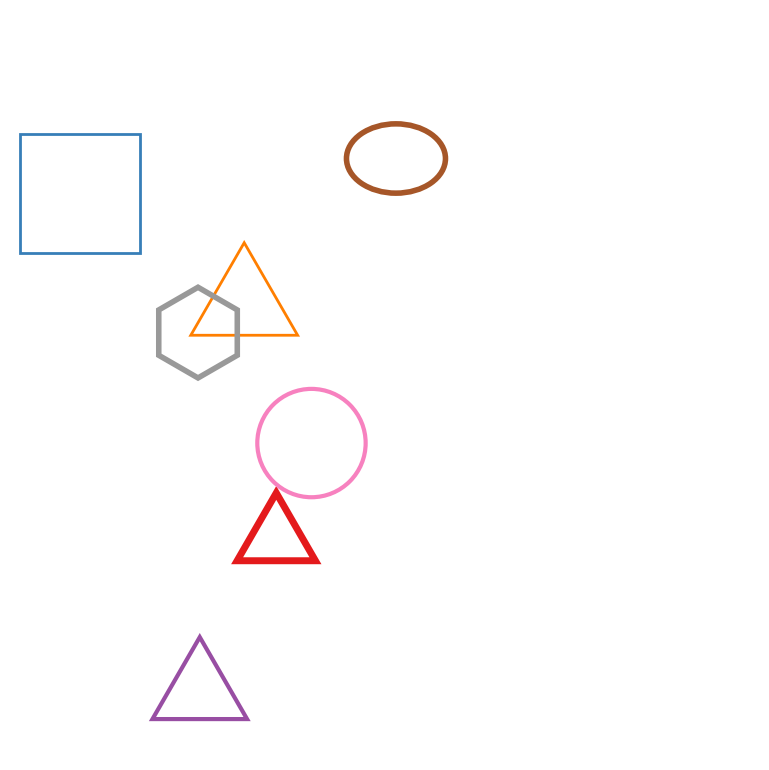[{"shape": "triangle", "thickness": 2.5, "radius": 0.29, "center": [0.359, 0.301]}, {"shape": "square", "thickness": 1, "radius": 0.39, "center": [0.104, 0.749]}, {"shape": "triangle", "thickness": 1.5, "radius": 0.35, "center": [0.259, 0.102]}, {"shape": "triangle", "thickness": 1, "radius": 0.4, "center": [0.317, 0.605]}, {"shape": "oval", "thickness": 2, "radius": 0.32, "center": [0.514, 0.794]}, {"shape": "circle", "thickness": 1.5, "radius": 0.35, "center": [0.405, 0.425]}, {"shape": "hexagon", "thickness": 2, "radius": 0.29, "center": [0.257, 0.568]}]